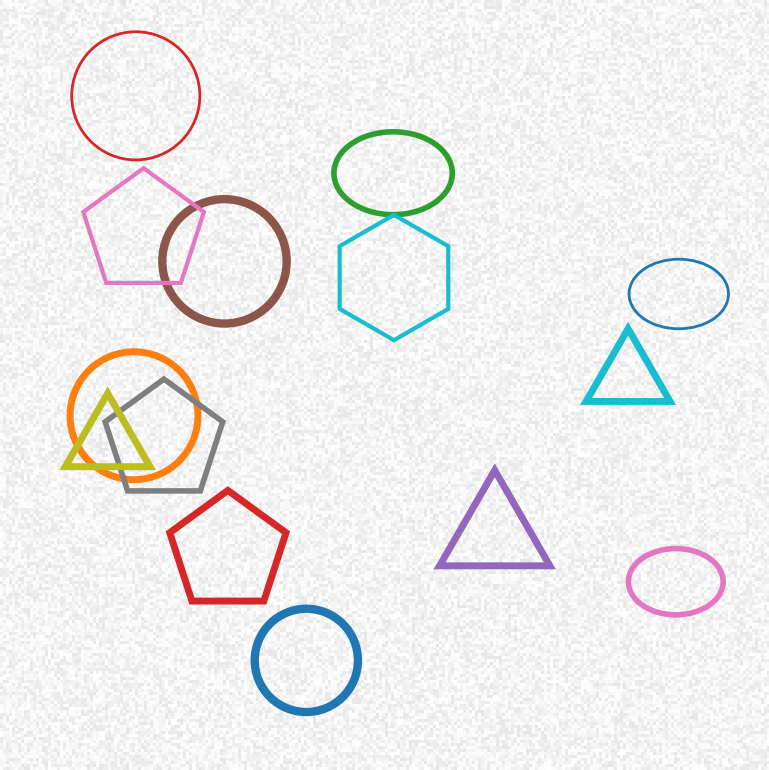[{"shape": "circle", "thickness": 3, "radius": 0.34, "center": [0.398, 0.142]}, {"shape": "oval", "thickness": 1, "radius": 0.32, "center": [0.882, 0.618]}, {"shape": "circle", "thickness": 2.5, "radius": 0.42, "center": [0.174, 0.46]}, {"shape": "oval", "thickness": 2, "radius": 0.38, "center": [0.511, 0.775]}, {"shape": "pentagon", "thickness": 2.5, "radius": 0.4, "center": [0.296, 0.284]}, {"shape": "circle", "thickness": 1, "radius": 0.42, "center": [0.176, 0.876]}, {"shape": "triangle", "thickness": 2.5, "radius": 0.41, "center": [0.643, 0.307]}, {"shape": "circle", "thickness": 3, "radius": 0.4, "center": [0.292, 0.661]}, {"shape": "oval", "thickness": 2, "radius": 0.31, "center": [0.878, 0.245]}, {"shape": "pentagon", "thickness": 1.5, "radius": 0.41, "center": [0.186, 0.699]}, {"shape": "pentagon", "thickness": 2, "radius": 0.4, "center": [0.213, 0.427]}, {"shape": "triangle", "thickness": 2.5, "radius": 0.32, "center": [0.14, 0.426]}, {"shape": "hexagon", "thickness": 1.5, "radius": 0.41, "center": [0.512, 0.64]}, {"shape": "triangle", "thickness": 2.5, "radius": 0.31, "center": [0.816, 0.51]}]